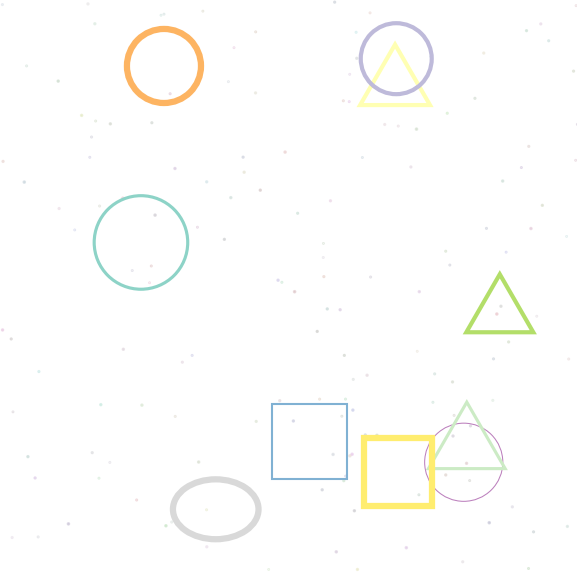[{"shape": "circle", "thickness": 1.5, "radius": 0.4, "center": [0.244, 0.579]}, {"shape": "triangle", "thickness": 2, "radius": 0.35, "center": [0.684, 0.852]}, {"shape": "circle", "thickness": 2, "radius": 0.31, "center": [0.686, 0.898]}, {"shape": "square", "thickness": 1, "radius": 0.32, "center": [0.537, 0.235]}, {"shape": "circle", "thickness": 3, "radius": 0.32, "center": [0.284, 0.885]}, {"shape": "triangle", "thickness": 2, "radius": 0.33, "center": [0.865, 0.457]}, {"shape": "oval", "thickness": 3, "radius": 0.37, "center": [0.374, 0.117]}, {"shape": "circle", "thickness": 0.5, "radius": 0.34, "center": [0.803, 0.199]}, {"shape": "triangle", "thickness": 1.5, "radius": 0.38, "center": [0.808, 0.226]}, {"shape": "square", "thickness": 3, "radius": 0.29, "center": [0.688, 0.182]}]